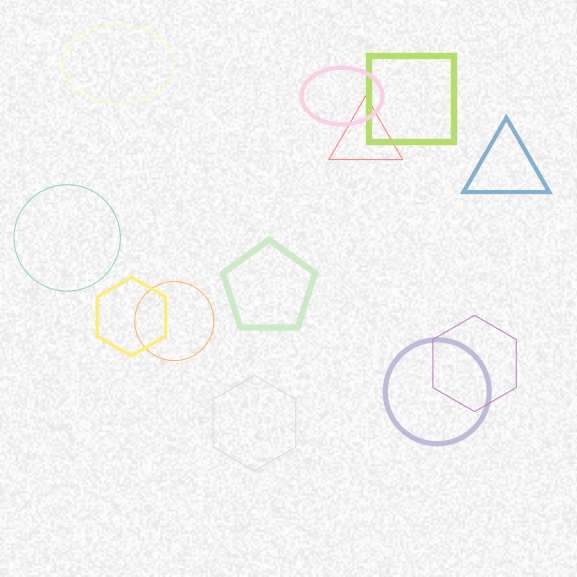[{"shape": "circle", "thickness": 0.5, "radius": 0.46, "center": [0.116, 0.587]}, {"shape": "oval", "thickness": 0.5, "radius": 0.49, "center": [0.205, 0.888]}, {"shape": "circle", "thickness": 2.5, "radius": 0.45, "center": [0.757, 0.321]}, {"shape": "triangle", "thickness": 0.5, "radius": 0.37, "center": [0.633, 0.76]}, {"shape": "triangle", "thickness": 2, "radius": 0.43, "center": [0.877, 0.709]}, {"shape": "circle", "thickness": 0.5, "radius": 0.34, "center": [0.302, 0.443]}, {"shape": "square", "thickness": 3, "radius": 0.37, "center": [0.712, 0.828]}, {"shape": "oval", "thickness": 2, "radius": 0.35, "center": [0.592, 0.833]}, {"shape": "hexagon", "thickness": 0.5, "radius": 0.41, "center": [0.441, 0.266]}, {"shape": "hexagon", "thickness": 0.5, "radius": 0.42, "center": [0.822, 0.37]}, {"shape": "pentagon", "thickness": 3, "radius": 0.42, "center": [0.466, 0.5]}, {"shape": "hexagon", "thickness": 1.5, "radius": 0.34, "center": [0.228, 0.451]}]